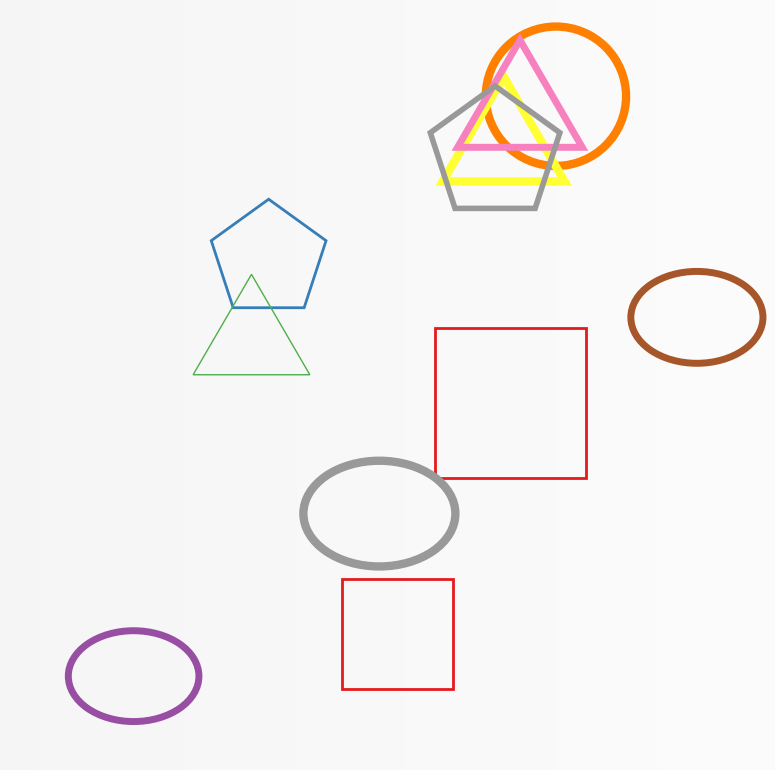[{"shape": "square", "thickness": 1, "radius": 0.36, "center": [0.513, 0.177]}, {"shape": "square", "thickness": 1, "radius": 0.49, "center": [0.659, 0.476]}, {"shape": "pentagon", "thickness": 1, "radius": 0.39, "center": [0.347, 0.663]}, {"shape": "triangle", "thickness": 0.5, "radius": 0.43, "center": [0.324, 0.557]}, {"shape": "oval", "thickness": 2.5, "radius": 0.42, "center": [0.172, 0.122]}, {"shape": "circle", "thickness": 3, "radius": 0.45, "center": [0.717, 0.875]}, {"shape": "triangle", "thickness": 3, "radius": 0.45, "center": [0.65, 0.81]}, {"shape": "oval", "thickness": 2.5, "radius": 0.43, "center": [0.899, 0.588]}, {"shape": "triangle", "thickness": 2.5, "radius": 0.46, "center": [0.671, 0.855]}, {"shape": "oval", "thickness": 3, "radius": 0.49, "center": [0.49, 0.333]}, {"shape": "pentagon", "thickness": 2, "radius": 0.44, "center": [0.639, 0.8]}]